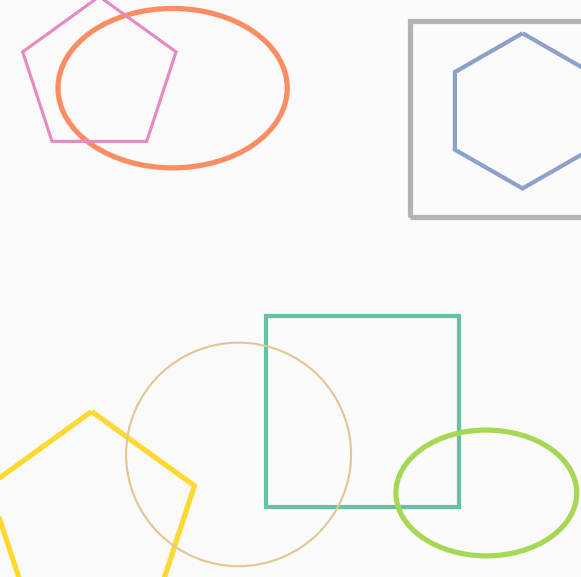[{"shape": "square", "thickness": 2, "radius": 0.83, "center": [0.623, 0.286]}, {"shape": "oval", "thickness": 2.5, "radius": 0.99, "center": [0.297, 0.847]}, {"shape": "hexagon", "thickness": 2, "radius": 0.67, "center": [0.899, 0.807]}, {"shape": "pentagon", "thickness": 1.5, "radius": 0.69, "center": [0.171, 0.867]}, {"shape": "oval", "thickness": 2.5, "radius": 0.78, "center": [0.837, 0.146]}, {"shape": "pentagon", "thickness": 2.5, "radius": 0.93, "center": [0.158, 0.101]}, {"shape": "circle", "thickness": 1, "radius": 0.97, "center": [0.41, 0.212]}, {"shape": "square", "thickness": 2.5, "radius": 0.85, "center": [0.875, 0.792]}]